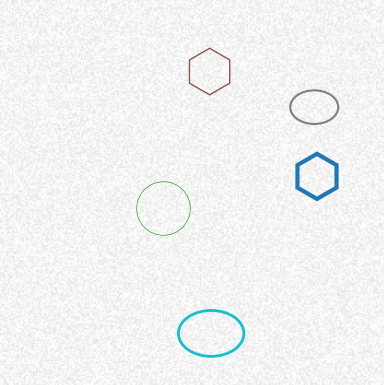[{"shape": "hexagon", "thickness": 3, "radius": 0.29, "center": [0.823, 0.542]}, {"shape": "circle", "thickness": 0.5, "radius": 0.35, "center": [0.425, 0.458]}, {"shape": "hexagon", "thickness": 1, "radius": 0.3, "center": [0.544, 0.814]}, {"shape": "oval", "thickness": 1.5, "radius": 0.31, "center": [0.816, 0.722]}, {"shape": "oval", "thickness": 2, "radius": 0.43, "center": [0.548, 0.134]}]